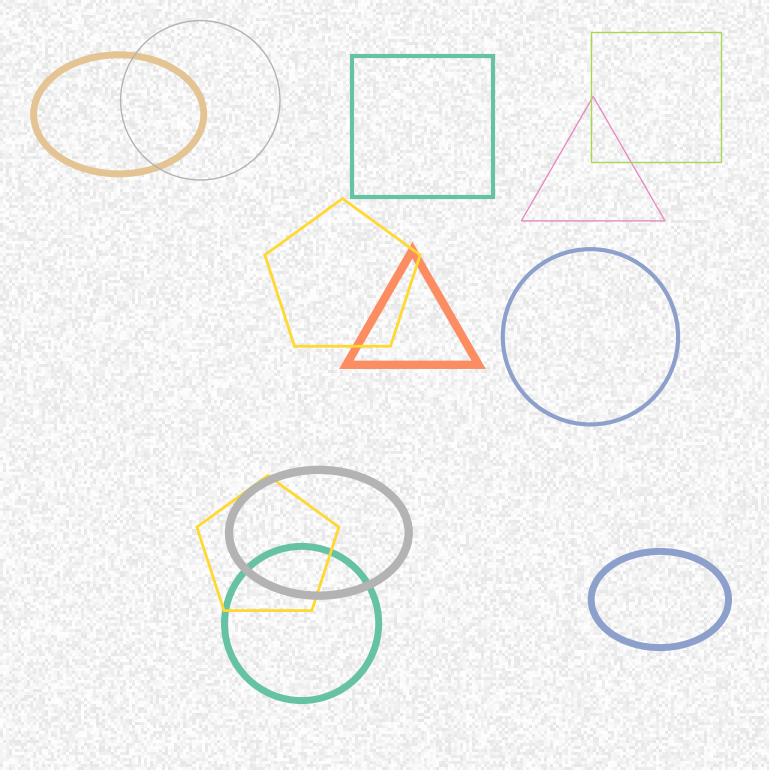[{"shape": "square", "thickness": 1.5, "radius": 0.46, "center": [0.549, 0.836]}, {"shape": "circle", "thickness": 2.5, "radius": 0.5, "center": [0.392, 0.19]}, {"shape": "triangle", "thickness": 3, "radius": 0.5, "center": [0.536, 0.576]}, {"shape": "circle", "thickness": 1.5, "radius": 0.57, "center": [0.767, 0.563]}, {"shape": "oval", "thickness": 2.5, "radius": 0.45, "center": [0.857, 0.221]}, {"shape": "triangle", "thickness": 0.5, "radius": 0.54, "center": [0.77, 0.767]}, {"shape": "square", "thickness": 0.5, "radius": 0.42, "center": [0.852, 0.874]}, {"shape": "pentagon", "thickness": 1, "radius": 0.49, "center": [0.348, 0.285]}, {"shape": "pentagon", "thickness": 1, "radius": 0.53, "center": [0.445, 0.636]}, {"shape": "oval", "thickness": 2.5, "radius": 0.55, "center": [0.154, 0.852]}, {"shape": "oval", "thickness": 3, "radius": 0.58, "center": [0.414, 0.308]}, {"shape": "circle", "thickness": 0.5, "radius": 0.52, "center": [0.26, 0.87]}]